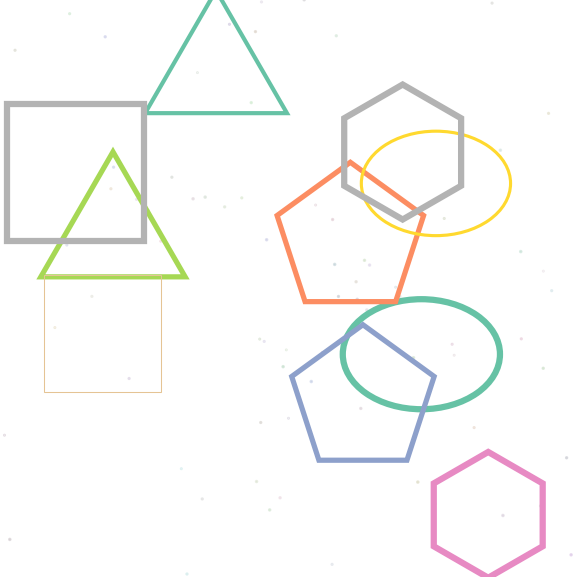[{"shape": "oval", "thickness": 3, "radius": 0.68, "center": [0.73, 0.386]}, {"shape": "triangle", "thickness": 2, "radius": 0.71, "center": [0.374, 0.874]}, {"shape": "pentagon", "thickness": 2.5, "radius": 0.67, "center": [0.607, 0.585]}, {"shape": "pentagon", "thickness": 2.5, "radius": 0.65, "center": [0.628, 0.307]}, {"shape": "hexagon", "thickness": 3, "radius": 0.54, "center": [0.845, 0.108]}, {"shape": "triangle", "thickness": 2.5, "radius": 0.72, "center": [0.196, 0.592]}, {"shape": "oval", "thickness": 1.5, "radius": 0.65, "center": [0.755, 0.682]}, {"shape": "square", "thickness": 0.5, "radius": 0.51, "center": [0.177, 0.422]}, {"shape": "square", "thickness": 3, "radius": 0.59, "center": [0.131, 0.7]}, {"shape": "hexagon", "thickness": 3, "radius": 0.58, "center": [0.697, 0.736]}]